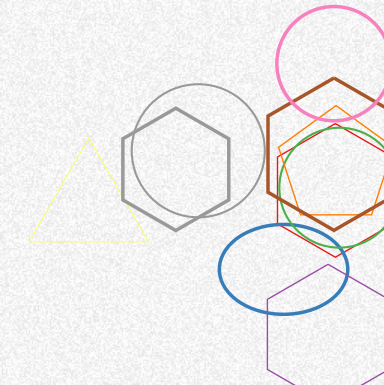[{"shape": "hexagon", "thickness": 1, "radius": 0.87, "center": [0.871, 0.505]}, {"shape": "oval", "thickness": 2.5, "radius": 0.83, "center": [0.736, 0.3]}, {"shape": "circle", "thickness": 1.5, "radius": 0.78, "center": [0.881, 0.512]}, {"shape": "hexagon", "thickness": 1, "radius": 0.91, "center": [0.852, 0.131]}, {"shape": "pentagon", "thickness": 1, "radius": 0.78, "center": [0.873, 0.569]}, {"shape": "triangle", "thickness": 0.5, "radius": 0.9, "center": [0.231, 0.461]}, {"shape": "hexagon", "thickness": 2.5, "radius": 0.99, "center": [0.867, 0.6]}, {"shape": "circle", "thickness": 2.5, "radius": 0.74, "center": [0.867, 0.835]}, {"shape": "circle", "thickness": 1.5, "radius": 0.86, "center": [0.515, 0.608]}, {"shape": "hexagon", "thickness": 2.5, "radius": 0.79, "center": [0.457, 0.56]}]